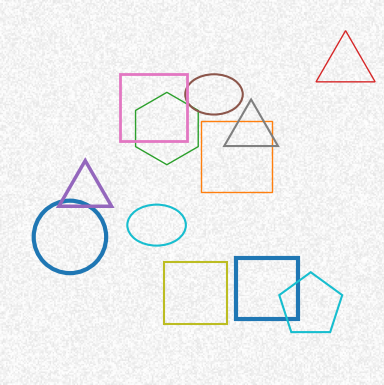[{"shape": "circle", "thickness": 3, "radius": 0.47, "center": [0.182, 0.385]}, {"shape": "square", "thickness": 3, "radius": 0.4, "center": [0.693, 0.251]}, {"shape": "square", "thickness": 1, "radius": 0.46, "center": [0.615, 0.594]}, {"shape": "hexagon", "thickness": 1, "radius": 0.47, "center": [0.433, 0.666]}, {"shape": "triangle", "thickness": 1, "radius": 0.44, "center": [0.898, 0.832]}, {"shape": "triangle", "thickness": 2.5, "radius": 0.4, "center": [0.221, 0.504]}, {"shape": "oval", "thickness": 1.5, "radius": 0.37, "center": [0.556, 0.755]}, {"shape": "square", "thickness": 2, "radius": 0.43, "center": [0.399, 0.721]}, {"shape": "triangle", "thickness": 1.5, "radius": 0.4, "center": [0.652, 0.661]}, {"shape": "square", "thickness": 1.5, "radius": 0.41, "center": [0.507, 0.239]}, {"shape": "pentagon", "thickness": 1.5, "radius": 0.43, "center": [0.807, 0.207]}, {"shape": "oval", "thickness": 1.5, "radius": 0.38, "center": [0.407, 0.415]}]